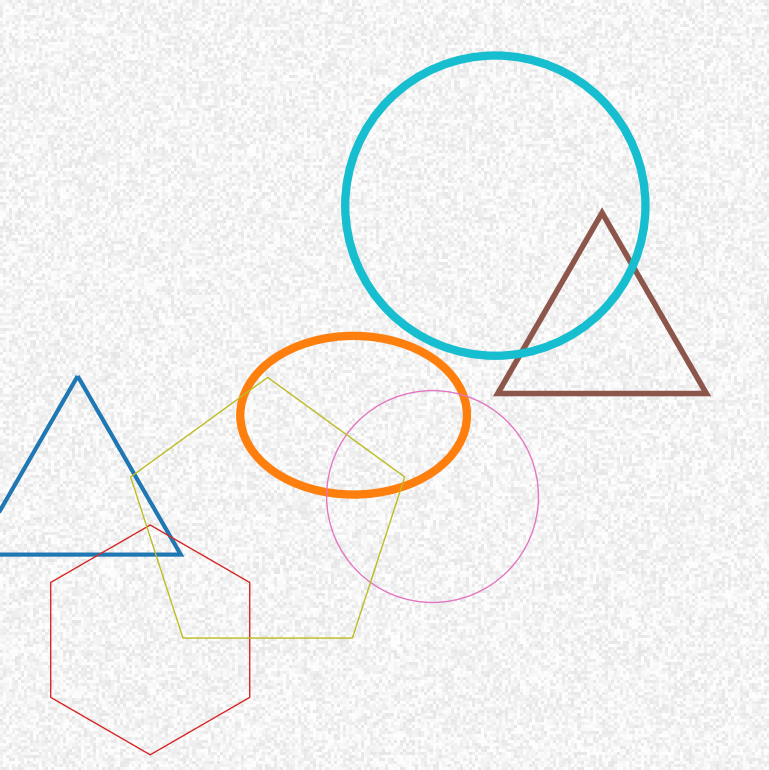[{"shape": "triangle", "thickness": 1.5, "radius": 0.77, "center": [0.101, 0.357]}, {"shape": "oval", "thickness": 3, "radius": 0.74, "center": [0.459, 0.461]}, {"shape": "hexagon", "thickness": 0.5, "radius": 0.75, "center": [0.195, 0.169]}, {"shape": "triangle", "thickness": 2, "radius": 0.78, "center": [0.782, 0.567]}, {"shape": "circle", "thickness": 0.5, "radius": 0.69, "center": [0.562, 0.355]}, {"shape": "pentagon", "thickness": 0.5, "radius": 0.94, "center": [0.348, 0.323]}, {"shape": "circle", "thickness": 3, "radius": 0.97, "center": [0.643, 0.733]}]